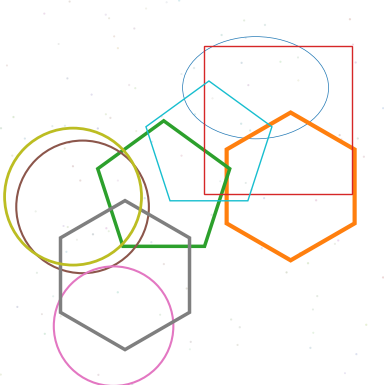[{"shape": "oval", "thickness": 0.5, "radius": 0.95, "center": [0.664, 0.772]}, {"shape": "hexagon", "thickness": 3, "radius": 0.96, "center": [0.755, 0.516]}, {"shape": "pentagon", "thickness": 2.5, "radius": 0.9, "center": [0.425, 0.506]}, {"shape": "square", "thickness": 1, "radius": 0.96, "center": [0.721, 0.688]}, {"shape": "circle", "thickness": 1.5, "radius": 0.86, "center": [0.214, 0.463]}, {"shape": "circle", "thickness": 1.5, "radius": 0.78, "center": [0.295, 0.153]}, {"shape": "hexagon", "thickness": 2.5, "radius": 0.97, "center": [0.325, 0.285]}, {"shape": "circle", "thickness": 2, "radius": 0.89, "center": [0.19, 0.489]}, {"shape": "pentagon", "thickness": 1, "radius": 0.86, "center": [0.543, 0.618]}]